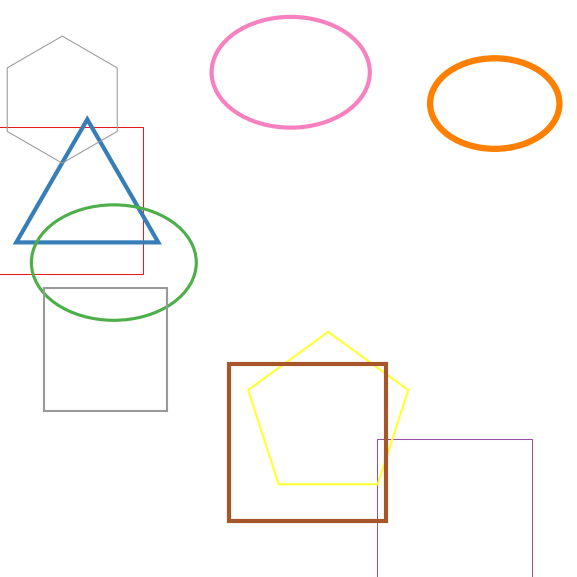[{"shape": "square", "thickness": 0.5, "radius": 0.64, "center": [0.119, 0.652]}, {"shape": "triangle", "thickness": 2, "radius": 0.71, "center": [0.151, 0.65]}, {"shape": "oval", "thickness": 1.5, "radius": 0.71, "center": [0.197, 0.544]}, {"shape": "square", "thickness": 0.5, "radius": 0.67, "center": [0.787, 0.106]}, {"shape": "oval", "thickness": 3, "radius": 0.56, "center": [0.857, 0.82]}, {"shape": "pentagon", "thickness": 1, "radius": 0.73, "center": [0.568, 0.279]}, {"shape": "square", "thickness": 2, "radius": 0.68, "center": [0.533, 0.233]}, {"shape": "oval", "thickness": 2, "radius": 0.68, "center": [0.503, 0.874]}, {"shape": "square", "thickness": 1, "radius": 0.53, "center": [0.183, 0.394]}, {"shape": "hexagon", "thickness": 0.5, "radius": 0.55, "center": [0.108, 0.827]}]